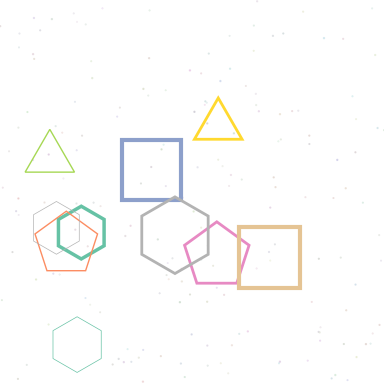[{"shape": "hexagon", "thickness": 2.5, "radius": 0.34, "center": [0.211, 0.396]}, {"shape": "hexagon", "thickness": 0.5, "radius": 0.36, "center": [0.2, 0.105]}, {"shape": "pentagon", "thickness": 1, "radius": 0.43, "center": [0.172, 0.366]}, {"shape": "square", "thickness": 3, "radius": 0.39, "center": [0.394, 0.558]}, {"shape": "pentagon", "thickness": 2, "radius": 0.44, "center": [0.563, 0.336]}, {"shape": "triangle", "thickness": 1, "radius": 0.37, "center": [0.129, 0.59]}, {"shape": "triangle", "thickness": 2, "radius": 0.36, "center": [0.567, 0.674]}, {"shape": "square", "thickness": 3, "radius": 0.39, "center": [0.7, 0.331]}, {"shape": "hexagon", "thickness": 0.5, "radius": 0.34, "center": [0.147, 0.408]}, {"shape": "hexagon", "thickness": 2, "radius": 0.5, "center": [0.454, 0.389]}]